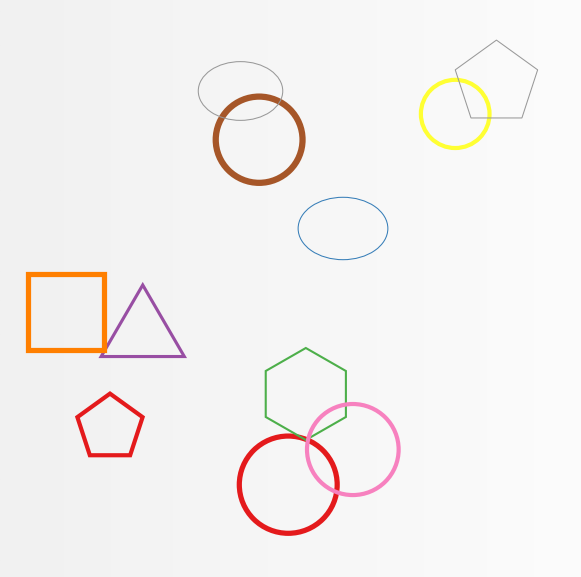[{"shape": "circle", "thickness": 2.5, "radius": 0.42, "center": [0.496, 0.16]}, {"shape": "pentagon", "thickness": 2, "radius": 0.29, "center": [0.189, 0.259]}, {"shape": "oval", "thickness": 0.5, "radius": 0.39, "center": [0.59, 0.603]}, {"shape": "hexagon", "thickness": 1, "radius": 0.4, "center": [0.526, 0.317]}, {"shape": "triangle", "thickness": 1.5, "radius": 0.41, "center": [0.246, 0.423]}, {"shape": "square", "thickness": 2.5, "radius": 0.33, "center": [0.113, 0.459]}, {"shape": "circle", "thickness": 2, "radius": 0.3, "center": [0.783, 0.802]}, {"shape": "circle", "thickness": 3, "radius": 0.37, "center": [0.446, 0.757]}, {"shape": "circle", "thickness": 2, "radius": 0.39, "center": [0.607, 0.221]}, {"shape": "oval", "thickness": 0.5, "radius": 0.36, "center": [0.414, 0.842]}, {"shape": "pentagon", "thickness": 0.5, "radius": 0.37, "center": [0.854, 0.855]}]